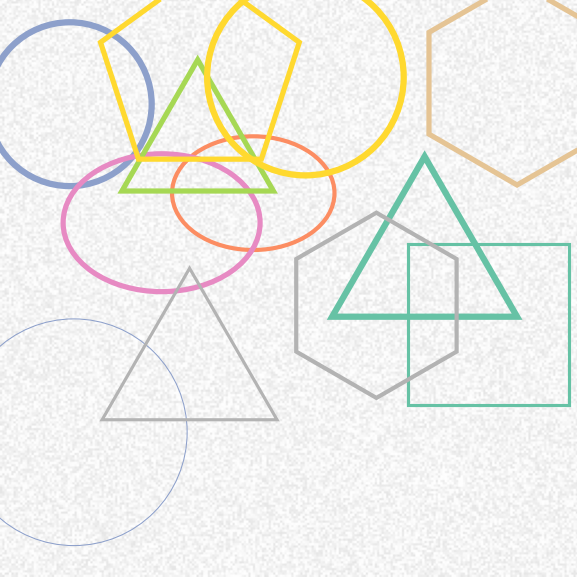[{"shape": "triangle", "thickness": 3, "radius": 0.92, "center": [0.735, 0.543]}, {"shape": "square", "thickness": 1.5, "radius": 0.69, "center": [0.846, 0.437]}, {"shape": "oval", "thickness": 2, "radius": 0.7, "center": [0.439, 0.665]}, {"shape": "circle", "thickness": 3, "radius": 0.71, "center": [0.121, 0.819]}, {"shape": "circle", "thickness": 0.5, "radius": 0.98, "center": [0.128, 0.251]}, {"shape": "oval", "thickness": 2.5, "radius": 0.85, "center": [0.28, 0.613]}, {"shape": "triangle", "thickness": 2.5, "radius": 0.76, "center": [0.342, 0.744]}, {"shape": "circle", "thickness": 3, "radius": 0.85, "center": [0.529, 0.866]}, {"shape": "pentagon", "thickness": 2.5, "radius": 0.9, "center": [0.346, 0.87]}, {"shape": "hexagon", "thickness": 2.5, "radius": 0.88, "center": [0.895, 0.855]}, {"shape": "hexagon", "thickness": 2, "radius": 0.8, "center": [0.652, 0.47]}, {"shape": "triangle", "thickness": 1.5, "radius": 0.87, "center": [0.328, 0.36]}]